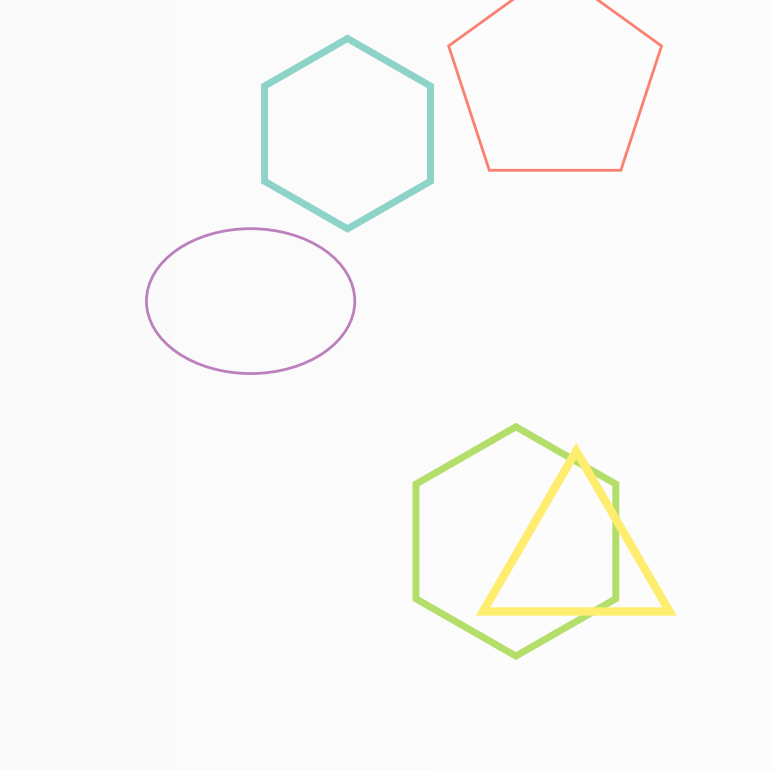[{"shape": "hexagon", "thickness": 2.5, "radius": 0.62, "center": [0.448, 0.826]}, {"shape": "pentagon", "thickness": 1, "radius": 0.72, "center": [0.716, 0.896]}, {"shape": "hexagon", "thickness": 2.5, "radius": 0.74, "center": [0.666, 0.297]}, {"shape": "oval", "thickness": 1, "radius": 0.67, "center": [0.323, 0.609]}, {"shape": "triangle", "thickness": 3, "radius": 0.69, "center": [0.744, 0.275]}]